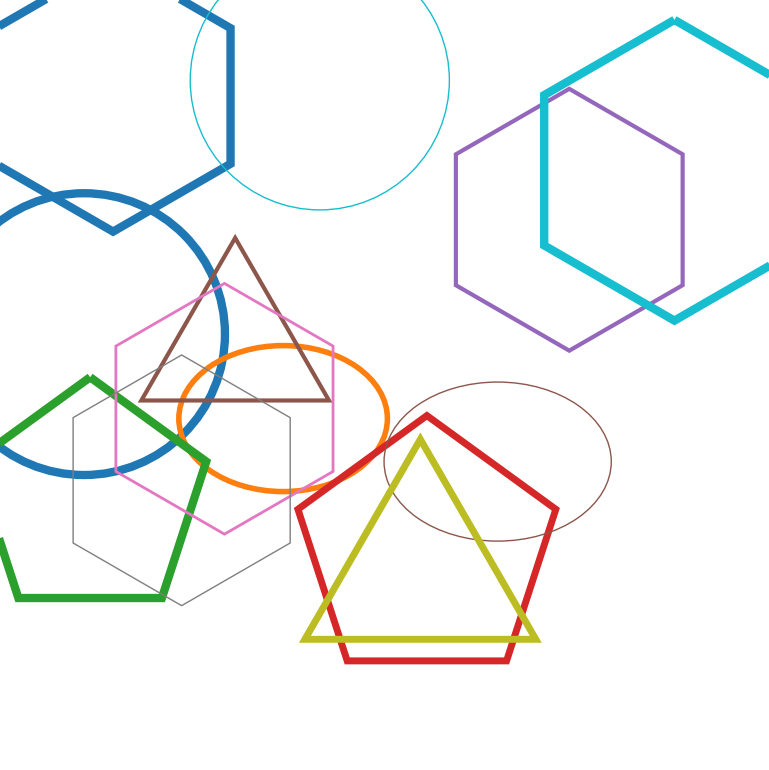[{"shape": "hexagon", "thickness": 3, "radius": 0.88, "center": [0.147, 0.875]}, {"shape": "circle", "thickness": 3, "radius": 0.91, "center": [0.109, 0.566]}, {"shape": "oval", "thickness": 2, "radius": 0.68, "center": [0.368, 0.456]}, {"shape": "pentagon", "thickness": 3, "radius": 0.79, "center": [0.117, 0.352]}, {"shape": "pentagon", "thickness": 2.5, "radius": 0.88, "center": [0.554, 0.284]}, {"shape": "hexagon", "thickness": 1.5, "radius": 0.85, "center": [0.739, 0.715]}, {"shape": "triangle", "thickness": 1.5, "radius": 0.7, "center": [0.305, 0.55]}, {"shape": "oval", "thickness": 0.5, "radius": 0.74, "center": [0.646, 0.401]}, {"shape": "hexagon", "thickness": 1, "radius": 0.81, "center": [0.292, 0.469]}, {"shape": "hexagon", "thickness": 0.5, "radius": 0.81, "center": [0.236, 0.376]}, {"shape": "triangle", "thickness": 2.5, "radius": 0.87, "center": [0.546, 0.256]}, {"shape": "circle", "thickness": 0.5, "radius": 0.84, "center": [0.415, 0.896]}, {"shape": "hexagon", "thickness": 3, "radius": 0.98, "center": [0.876, 0.779]}]